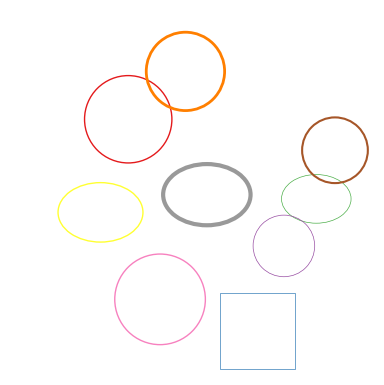[{"shape": "circle", "thickness": 1, "radius": 0.57, "center": [0.333, 0.69]}, {"shape": "square", "thickness": 0.5, "radius": 0.49, "center": [0.669, 0.14]}, {"shape": "oval", "thickness": 0.5, "radius": 0.45, "center": [0.822, 0.483]}, {"shape": "circle", "thickness": 0.5, "radius": 0.4, "center": [0.737, 0.361]}, {"shape": "circle", "thickness": 2, "radius": 0.51, "center": [0.482, 0.815]}, {"shape": "oval", "thickness": 1, "radius": 0.55, "center": [0.261, 0.448]}, {"shape": "circle", "thickness": 1.5, "radius": 0.43, "center": [0.87, 0.61]}, {"shape": "circle", "thickness": 1, "radius": 0.59, "center": [0.416, 0.222]}, {"shape": "oval", "thickness": 3, "radius": 0.57, "center": [0.537, 0.494]}]